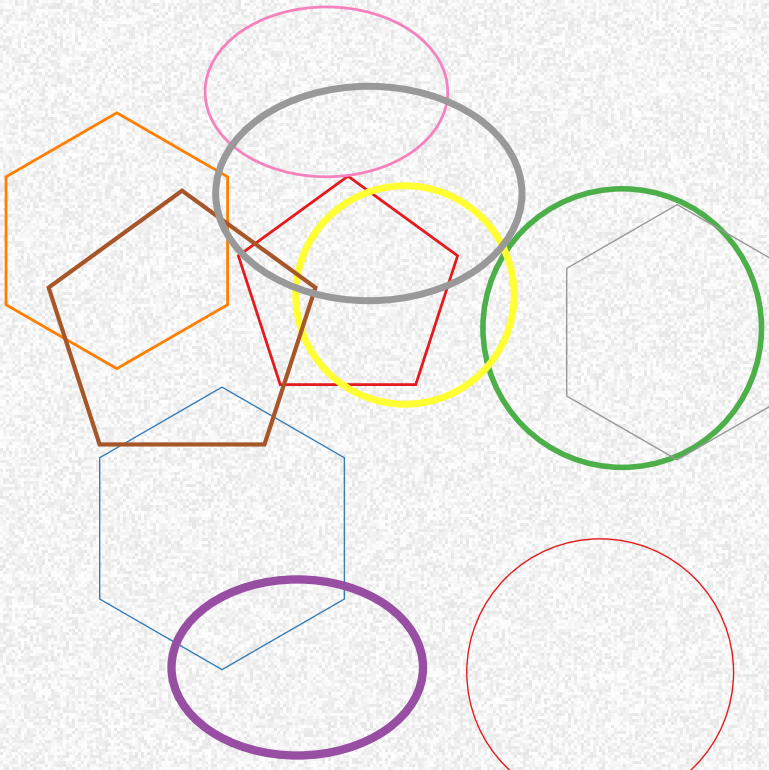[{"shape": "circle", "thickness": 0.5, "radius": 0.87, "center": [0.779, 0.127]}, {"shape": "pentagon", "thickness": 1, "radius": 0.75, "center": [0.452, 0.622]}, {"shape": "hexagon", "thickness": 0.5, "radius": 0.92, "center": [0.288, 0.314]}, {"shape": "circle", "thickness": 2, "radius": 0.9, "center": [0.808, 0.574]}, {"shape": "oval", "thickness": 3, "radius": 0.82, "center": [0.386, 0.133]}, {"shape": "hexagon", "thickness": 1, "radius": 0.83, "center": [0.152, 0.687]}, {"shape": "circle", "thickness": 2.5, "radius": 0.71, "center": [0.526, 0.617]}, {"shape": "pentagon", "thickness": 1.5, "radius": 0.91, "center": [0.236, 0.57]}, {"shape": "oval", "thickness": 1, "radius": 0.79, "center": [0.424, 0.881]}, {"shape": "hexagon", "thickness": 0.5, "radius": 0.83, "center": [0.88, 0.569]}, {"shape": "oval", "thickness": 2.5, "radius": 0.99, "center": [0.479, 0.749]}]